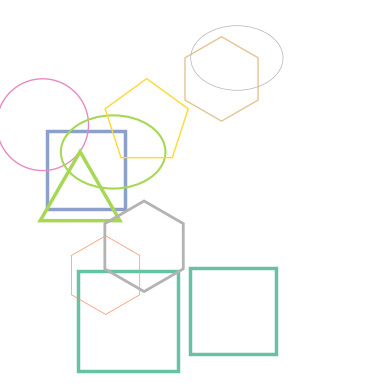[{"shape": "square", "thickness": 2.5, "radius": 0.65, "center": [0.333, 0.166]}, {"shape": "square", "thickness": 2.5, "radius": 0.56, "center": [0.604, 0.192]}, {"shape": "hexagon", "thickness": 0.5, "radius": 0.51, "center": [0.274, 0.285]}, {"shape": "square", "thickness": 2.5, "radius": 0.51, "center": [0.224, 0.559]}, {"shape": "circle", "thickness": 1, "radius": 0.6, "center": [0.111, 0.676]}, {"shape": "oval", "thickness": 1.5, "radius": 0.68, "center": [0.294, 0.605]}, {"shape": "triangle", "thickness": 2.5, "radius": 0.6, "center": [0.208, 0.487]}, {"shape": "pentagon", "thickness": 1, "radius": 0.57, "center": [0.381, 0.682]}, {"shape": "hexagon", "thickness": 1, "radius": 0.55, "center": [0.575, 0.795]}, {"shape": "oval", "thickness": 0.5, "radius": 0.6, "center": [0.615, 0.849]}, {"shape": "hexagon", "thickness": 2, "radius": 0.59, "center": [0.374, 0.36]}]